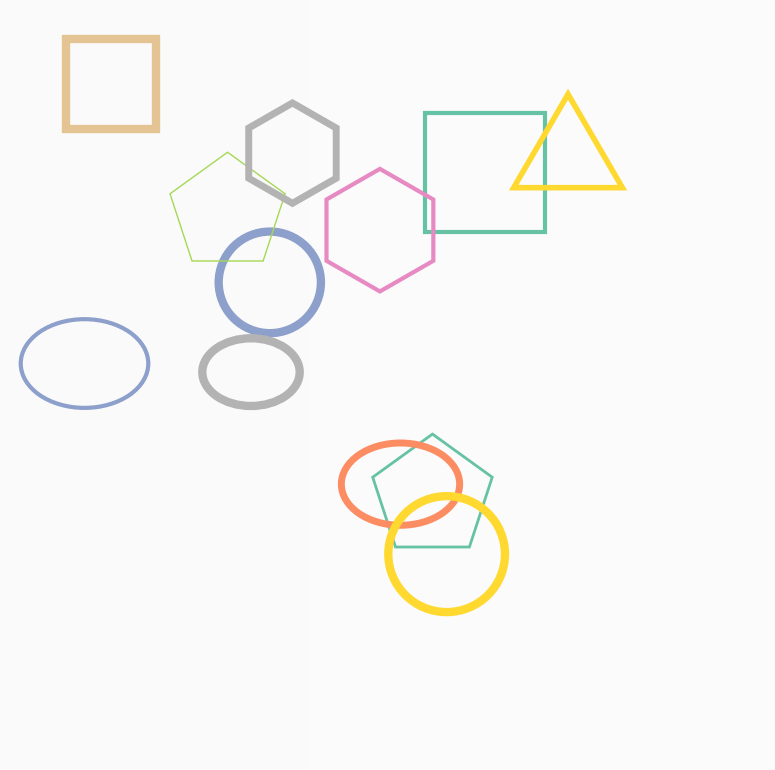[{"shape": "pentagon", "thickness": 1, "radius": 0.41, "center": [0.558, 0.355]}, {"shape": "square", "thickness": 1.5, "radius": 0.39, "center": [0.625, 0.776]}, {"shape": "oval", "thickness": 2.5, "radius": 0.38, "center": [0.517, 0.371]}, {"shape": "circle", "thickness": 3, "radius": 0.33, "center": [0.348, 0.633]}, {"shape": "oval", "thickness": 1.5, "radius": 0.41, "center": [0.109, 0.528]}, {"shape": "hexagon", "thickness": 1.5, "radius": 0.4, "center": [0.49, 0.701]}, {"shape": "pentagon", "thickness": 0.5, "radius": 0.39, "center": [0.294, 0.724]}, {"shape": "triangle", "thickness": 2, "radius": 0.4, "center": [0.733, 0.797]}, {"shape": "circle", "thickness": 3, "radius": 0.38, "center": [0.576, 0.28]}, {"shape": "square", "thickness": 3, "radius": 0.29, "center": [0.143, 0.891]}, {"shape": "hexagon", "thickness": 2.5, "radius": 0.33, "center": [0.377, 0.801]}, {"shape": "oval", "thickness": 3, "radius": 0.31, "center": [0.324, 0.517]}]